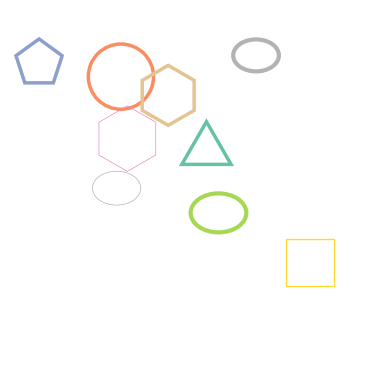[{"shape": "triangle", "thickness": 2.5, "radius": 0.37, "center": [0.536, 0.61]}, {"shape": "circle", "thickness": 2.5, "radius": 0.42, "center": [0.314, 0.801]}, {"shape": "pentagon", "thickness": 2.5, "radius": 0.32, "center": [0.102, 0.836]}, {"shape": "hexagon", "thickness": 0.5, "radius": 0.43, "center": [0.331, 0.64]}, {"shape": "oval", "thickness": 3, "radius": 0.36, "center": [0.567, 0.447]}, {"shape": "square", "thickness": 1, "radius": 0.31, "center": [0.806, 0.318]}, {"shape": "hexagon", "thickness": 2.5, "radius": 0.39, "center": [0.437, 0.752]}, {"shape": "oval", "thickness": 3, "radius": 0.3, "center": [0.665, 0.856]}, {"shape": "oval", "thickness": 0.5, "radius": 0.31, "center": [0.303, 0.511]}]